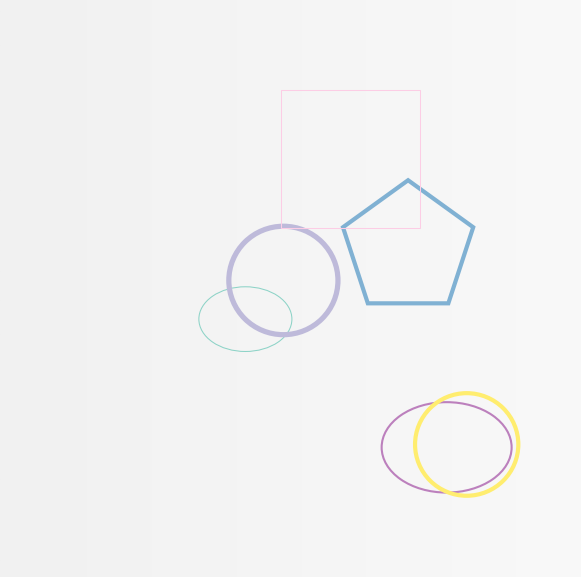[{"shape": "oval", "thickness": 0.5, "radius": 0.4, "center": [0.422, 0.447]}, {"shape": "circle", "thickness": 2.5, "radius": 0.47, "center": [0.488, 0.513]}, {"shape": "pentagon", "thickness": 2, "radius": 0.59, "center": [0.702, 0.569]}, {"shape": "square", "thickness": 0.5, "radius": 0.6, "center": [0.603, 0.724]}, {"shape": "oval", "thickness": 1, "radius": 0.56, "center": [0.768, 0.224]}, {"shape": "circle", "thickness": 2, "radius": 0.44, "center": [0.803, 0.23]}]